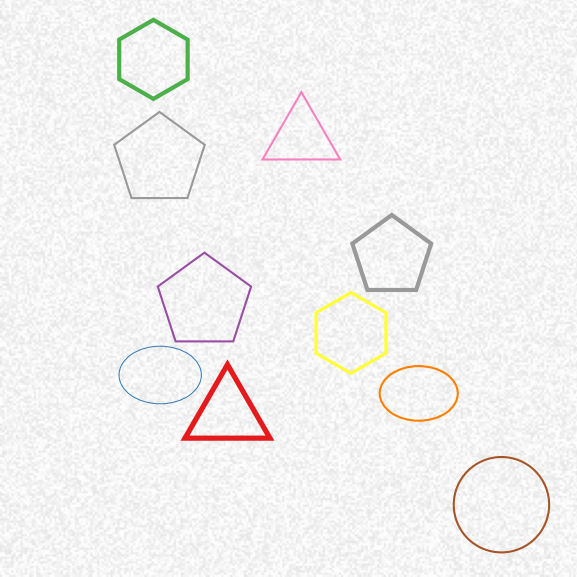[{"shape": "triangle", "thickness": 2.5, "radius": 0.42, "center": [0.394, 0.283]}, {"shape": "oval", "thickness": 0.5, "radius": 0.36, "center": [0.277, 0.35]}, {"shape": "hexagon", "thickness": 2, "radius": 0.34, "center": [0.266, 0.896]}, {"shape": "pentagon", "thickness": 1, "radius": 0.42, "center": [0.354, 0.477]}, {"shape": "oval", "thickness": 1, "radius": 0.34, "center": [0.725, 0.318]}, {"shape": "hexagon", "thickness": 1.5, "radius": 0.35, "center": [0.608, 0.423]}, {"shape": "circle", "thickness": 1, "radius": 0.41, "center": [0.868, 0.125]}, {"shape": "triangle", "thickness": 1, "radius": 0.39, "center": [0.522, 0.762]}, {"shape": "pentagon", "thickness": 2, "radius": 0.36, "center": [0.678, 0.555]}, {"shape": "pentagon", "thickness": 1, "radius": 0.41, "center": [0.276, 0.723]}]